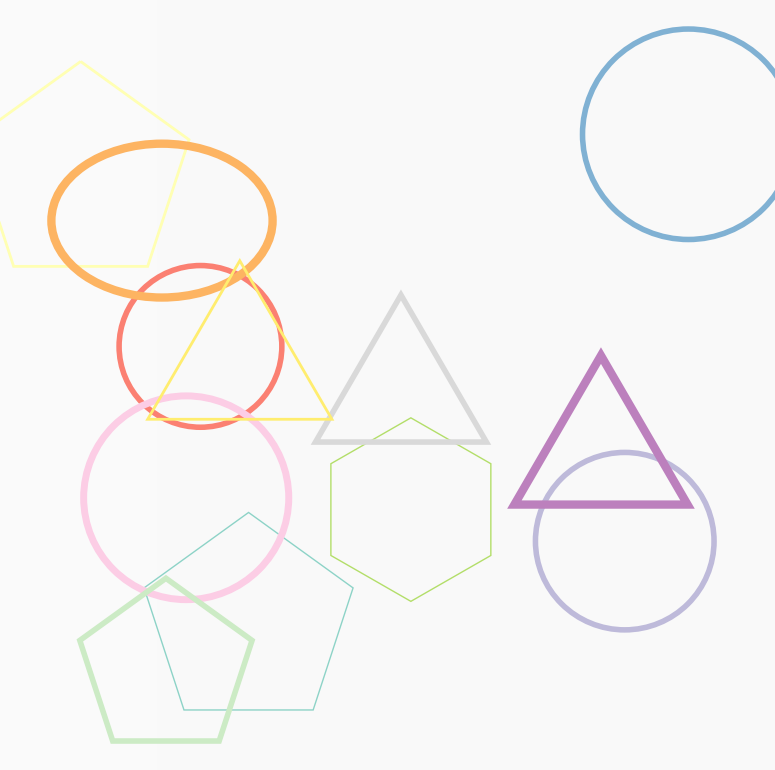[{"shape": "pentagon", "thickness": 0.5, "radius": 0.71, "center": [0.321, 0.193]}, {"shape": "pentagon", "thickness": 1, "radius": 0.74, "center": [0.104, 0.773]}, {"shape": "circle", "thickness": 2, "radius": 0.58, "center": [0.806, 0.297]}, {"shape": "circle", "thickness": 2, "radius": 0.52, "center": [0.259, 0.55]}, {"shape": "circle", "thickness": 2, "radius": 0.68, "center": [0.888, 0.826]}, {"shape": "oval", "thickness": 3, "radius": 0.71, "center": [0.209, 0.713]}, {"shape": "hexagon", "thickness": 0.5, "radius": 0.6, "center": [0.53, 0.338]}, {"shape": "circle", "thickness": 2.5, "radius": 0.66, "center": [0.24, 0.354]}, {"shape": "triangle", "thickness": 2, "radius": 0.64, "center": [0.517, 0.49]}, {"shape": "triangle", "thickness": 3, "radius": 0.64, "center": [0.775, 0.409]}, {"shape": "pentagon", "thickness": 2, "radius": 0.58, "center": [0.214, 0.132]}, {"shape": "triangle", "thickness": 1, "radius": 0.69, "center": [0.309, 0.524]}]